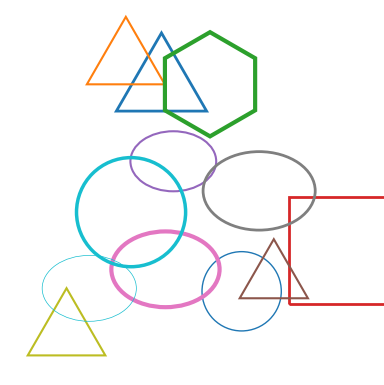[{"shape": "triangle", "thickness": 2, "radius": 0.68, "center": [0.419, 0.779]}, {"shape": "circle", "thickness": 1, "radius": 0.51, "center": [0.628, 0.243]}, {"shape": "triangle", "thickness": 1.5, "radius": 0.58, "center": [0.327, 0.839]}, {"shape": "hexagon", "thickness": 3, "radius": 0.68, "center": [0.546, 0.781]}, {"shape": "square", "thickness": 2, "radius": 0.69, "center": [0.888, 0.349]}, {"shape": "oval", "thickness": 1.5, "radius": 0.56, "center": [0.45, 0.581]}, {"shape": "triangle", "thickness": 1.5, "radius": 0.51, "center": [0.711, 0.276]}, {"shape": "oval", "thickness": 3, "radius": 0.7, "center": [0.43, 0.301]}, {"shape": "oval", "thickness": 2, "radius": 0.73, "center": [0.673, 0.504]}, {"shape": "triangle", "thickness": 1.5, "radius": 0.58, "center": [0.173, 0.135]}, {"shape": "circle", "thickness": 2.5, "radius": 0.71, "center": [0.34, 0.449]}, {"shape": "oval", "thickness": 0.5, "radius": 0.61, "center": [0.232, 0.251]}]